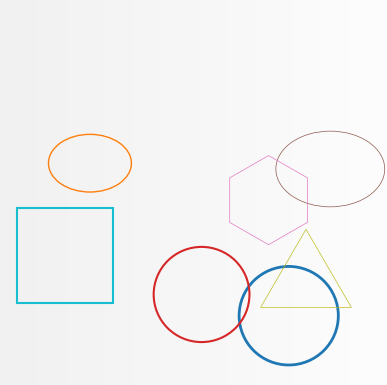[{"shape": "circle", "thickness": 2, "radius": 0.64, "center": [0.745, 0.18]}, {"shape": "oval", "thickness": 1, "radius": 0.53, "center": [0.232, 0.576]}, {"shape": "circle", "thickness": 1.5, "radius": 0.62, "center": [0.52, 0.235]}, {"shape": "oval", "thickness": 0.5, "radius": 0.7, "center": [0.852, 0.561]}, {"shape": "hexagon", "thickness": 0.5, "radius": 0.58, "center": [0.693, 0.48]}, {"shape": "triangle", "thickness": 0.5, "radius": 0.68, "center": [0.79, 0.269]}, {"shape": "square", "thickness": 1.5, "radius": 0.62, "center": [0.168, 0.336]}]